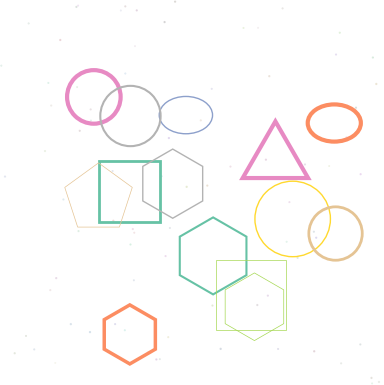[{"shape": "square", "thickness": 2, "radius": 0.4, "center": [0.337, 0.502]}, {"shape": "hexagon", "thickness": 1.5, "radius": 0.5, "center": [0.554, 0.335]}, {"shape": "oval", "thickness": 3, "radius": 0.34, "center": [0.868, 0.68]}, {"shape": "hexagon", "thickness": 2.5, "radius": 0.38, "center": [0.337, 0.131]}, {"shape": "oval", "thickness": 1, "radius": 0.35, "center": [0.483, 0.701]}, {"shape": "triangle", "thickness": 3, "radius": 0.49, "center": [0.715, 0.587]}, {"shape": "circle", "thickness": 3, "radius": 0.35, "center": [0.244, 0.748]}, {"shape": "square", "thickness": 0.5, "radius": 0.46, "center": [0.652, 0.233]}, {"shape": "hexagon", "thickness": 0.5, "radius": 0.44, "center": [0.661, 0.203]}, {"shape": "circle", "thickness": 1, "radius": 0.49, "center": [0.76, 0.431]}, {"shape": "pentagon", "thickness": 0.5, "radius": 0.46, "center": [0.256, 0.485]}, {"shape": "circle", "thickness": 2, "radius": 0.35, "center": [0.872, 0.393]}, {"shape": "circle", "thickness": 1.5, "radius": 0.39, "center": [0.339, 0.699]}, {"shape": "hexagon", "thickness": 1, "radius": 0.45, "center": [0.449, 0.523]}]